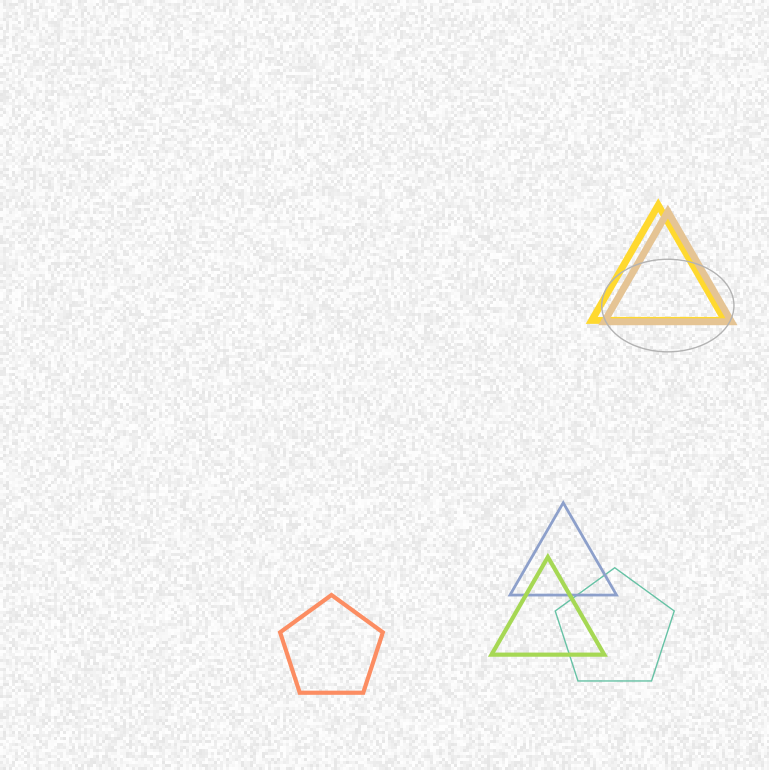[{"shape": "pentagon", "thickness": 0.5, "radius": 0.41, "center": [0.798, 0.181]}, {"shape": "pentagon", "thickness": 1.5, "radius": 0.35, "center": [0.431, 0.157]}, {"shape": "triangle", "thickness": 1, "radius": 0.4, "center": [0.731, 0.267]}, {"shape": "triangle", "thickness": 1.5, "radius": 0.42, "center": [0.712, 0.192]}, {"shape": "triangle", "thickness": 2.5, "radius": 0.5, "center": [0.855, 0.634]}, {"shape": "triangle", "thickness": 2.5, "radius": 0.48, "center": [0.867, 0.63]}, {"shape": "oval", "thickness": 0.5, "radius": 0.43, "center": [0.867, 0.603]}]